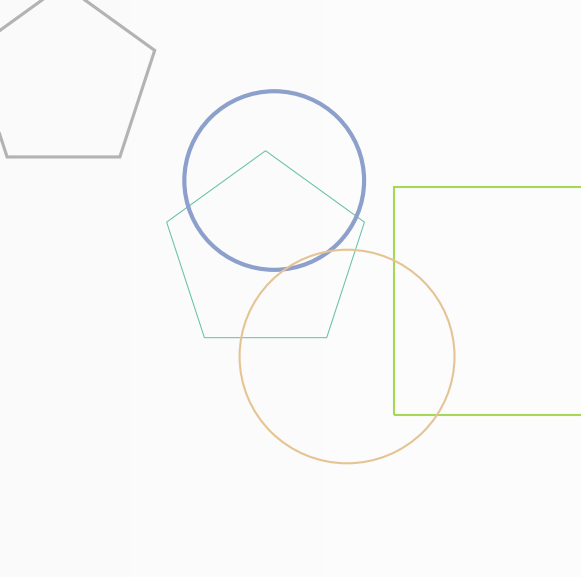[{"shape": "pentagon", "thickness": 0.5, "radius": 0.89, "center": [0.457, 0.559]}, {"shape": "circle", "thickness": 2, "radius": 0.77, "center": [0.472, 0.687]}, {"shape": "square", "thickness": 1, "radius": 0.99, "center": [0.877, 0.478]}, {"shape": "circle", "thickness": 1, "radius": 0.92, "center": [0.597, 0.382]}, {"shape": "pentagon", "thickness": 1.5, "radius": 0.83, "center": [0.109, 0.861]}]